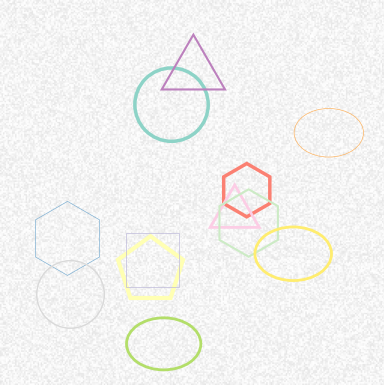[{"shape": "circle", "thickness": 2.5, "radius": 0.48, "center": [0.446, 0.728]}, {"shape": "pentagon", "thickness": 3, "radius": 0.44, "center": [0.391, 0.298]}, {"shape": "square", "thickness": 0.5, "radius": 0.35, "center": [0.396, 0.325]}, {"shape": "hexagon", "thickness": 2.5, "radius": 0.35, "center": [0.641, 0.506]}, {"shape": "hexagon", "thickness": 0.5, "radius": 0.48, "center": [0.175, 0.381]}, {"shape": "oval", "thickness": 0.5, "radius": 0.45, "center": [0.854, 0.655]}, {"shape": "oval", "thickness": 2, "radius": 0.48, "center": [0.425, 0.107]}, {"shape": "triangle", "thickness": 2, "radius": 0.37, "center": [0.61, 0.446]}, {"shape": "circle", "thickness": 1, "radius": 0.44, "center": [0.183, 0.235]}, {"shape": "triangle", "thickness": 1.5, "radius": 0.47, "center": [0.502, 0.815]}, {"shape": "hexagon", "thickness": 1.5, "radius": 0.44, "center": [0.646, 0.421]}, {"shape": "oval", "thickness": 2, "radius": 0.5, "center": [0.762, 0.341]}]